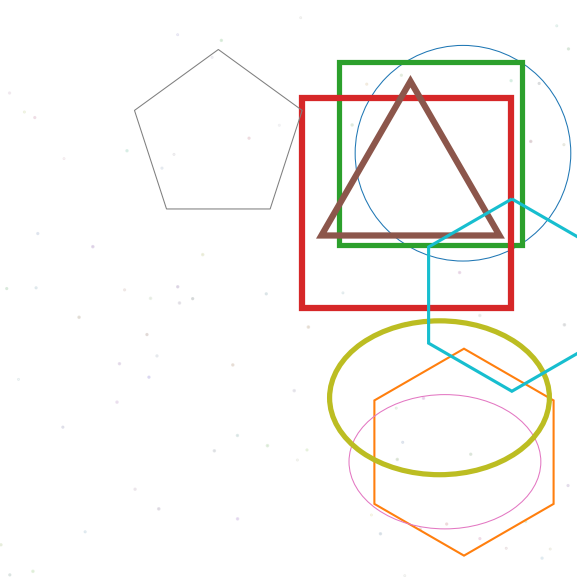[{"shape": "circle", "thickness": 0.5, "radius": 0.93, "center": [0.802, 0.734]}, {"shape": "hexagon", "thickness": 1, "radius": 0.9, "center": [0.803, 0.216]}, {"shape": "square", "thickness": 2.5, "radius": 0.79, "center": [0.745, 0.734]}, {"shape": "square", "thickness": 3, "radius": 0.91, "center": [0.704, 0.648]}, {"shape": "triangle", "thickness": 3, "radius": 0.89, "center": [0.711, 0.68]}, {"shape": "oval", "thickness": 0.5, "radius": 0.83, "center": [0.77, 0.2]}, {"shape": "pentagon", "thickness": 0.5, "radius": 0.76, "center": [0.378, 0.761]}, {"shape": "oval", "thickness": 2.5, "radius": 0.95, "center": [0.761, 0.31]}, {"shape": "hexagon", "thickness": 1.5, "radius": 0.83, "center": [0.886, 0.488]}]